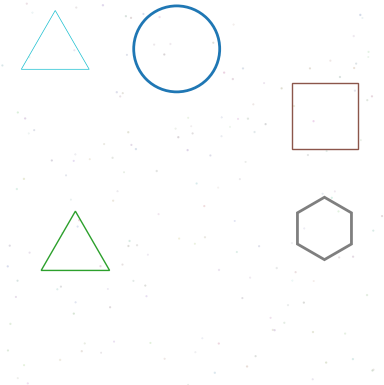[{"shape": "circle", "thickness": 2, "radius": 0.56, "center": [0.459, 0.873]}, {"shape": "triangle", "thickness": 1, "radius": 0.51, "center": [0.196, 0.349]}, {"shape": "square", "thickness": 1, "radius": 0.43, "center": [0.844, 0.699]}, {"shape": "hexagon", "thickness": 2, "radius": 0.4, "center": [0.843, 0.407]}, {"shape": "triangle", "thickness": 0.5, "radius": 0.51, "center": [0.143, 0.871]}]